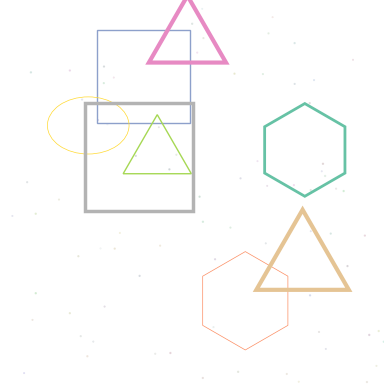[{"shape": "hexagon", "thickness": 2, "radius": 0.6, "center": [0.792, 0.611]}, {"shape": "hexagon", "thickness": 0.5, "radius": 0.64, "center": [0.637, 0.219]}, {"shape": "square", "thickness": 1, "radius": 0.6, "center": [0.372, 0.801]}, {"shape": "triangle", "thickness": 3, "radius": 0.58, "center": [0.487, 0.895]}, {"shape": "triangle", "thickness": 1, "radius": 0.51, "center": [0.408, 0.6]}, {"shape": "oval", "thickness": 0.5, "radius": 0.53, "center": [0.229, 0.674]}, {"shape": "triangle", "thickness": 3, "radius": 0.69, "center": [0.786, 0.317]}, {"shape": "square", "thickness": 2.5, "radius": 0.7, "center": [0.36, 0.591]}]